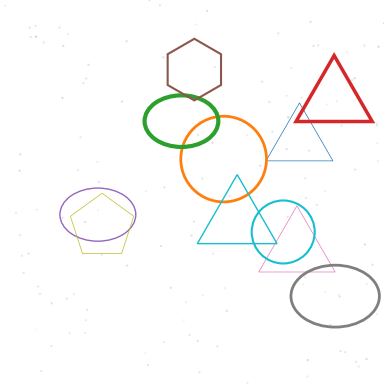[{"shape": "triangle", "thickness": 0.5, "radius": 0.5, "center": [0.778, 0.632]}, {"shape": "circle", "thickness": 2, "radius": 0.56, "center": [0.581, 0.587]}, {"shape": "oval", "thickness": 3, "radius": 0.48, "center": [0.471, 0.685]}, {"shape": "triangle", "thickness": 2.5, "radius": 0.57, "center": [0.868, 0.742]}, {"shape": "oval", "thickness": 1, "radius": 0.49, "center": [0.254, 0.443]}, {"shape": "hexagon", "thickness": 1.5, "radius": 0.4, "center": [0.505, 0.819]}, {"shape": "triangle", "thickness": 0.5, "radius": 0.57, "center": [0.771, 0.351]}, {"shape": "oval", "thickness": 2, "radius": 0.57, "center": [0.871, 0.231]}, {"shape": "pentagon", "thickness": 0.5, "radius": 0.43, "center": [0.265, 0.412]}, {"shape": "circle", "thickness": 1.5, "radius": 0.41, "center": [0.736, 0.397]}, {"shape": "triangle", "thickness": 1, "radius": 0.6, "center": [0.616, 0.427]}]